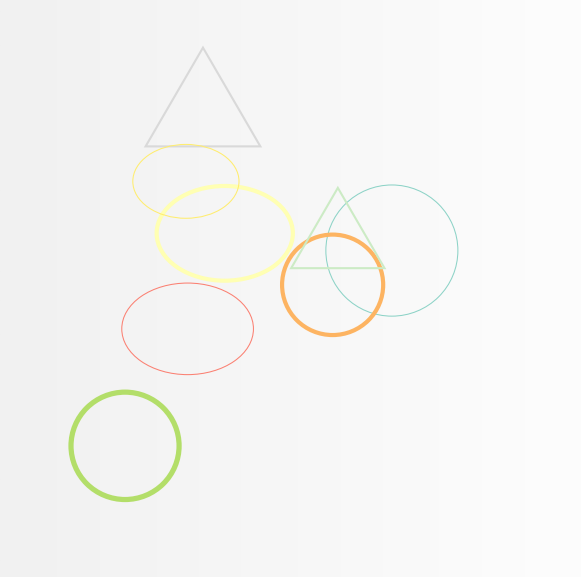[{"shape": "circle", "thickness": 0.5, "radius": 0.57, "center": [0.674, 0.565]}, {"shape": "oval", "thickness": 2, "radius": 0.59, "center": [0.387, 0.595]}, {"shape": "oval", "thickness": 0.5, "radius": 0.57, "center": [0.323, 0.43]}, {"shape": "circle", "thickness": 2, "radius": 0.43, "center": [0.572, 0.506]}, {"shape": "circle", "thickness": 2.5, "radius": 0.46, "center": [0.215, 0.227]}, {"shape": "triangle", "thickness": 1, "radius": 0.57, "center": [0.349, 0.803]}, {"shape": "triangle", "thickness": 1, "radius": 0.46, "center": [0.581, 0.581]}, {"shape": "oval", "thickness": 0.5, "radius": 0.46, "center": [0.32, 0.685]}]